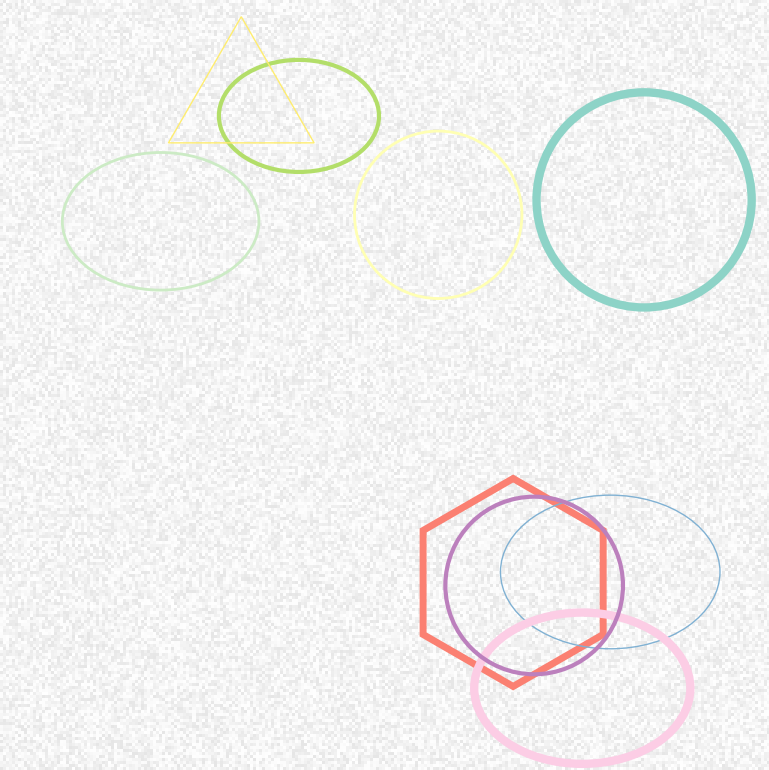[{"shape": "circle", "thickness": 3, "radius": 0.7, "center": [0.837, 0.74]}, {"shape": "circle", "thickness": 1, "radius": 0.54, "center": [0.569, 0.721]}, {"shape": "hexagon", "thickness": 2.5, "radius": 0.68, "center": [0.666, 0.244]}, {"shape": "oval", "thickness": 0.5, "radius": 0.71, "center": [0.793, 0.257]}, {"shape": "oval", "thickness": 1.5, "radius": 0.52, "center": [0.388, 0.849]}, {"shape": "oval", "thickness": 3, "radius": 0.7, "center": [0.756, 0.106]}, {"shape": "circle", "thickness": 1.5, "radius": 0.58, "center": [0.694, 0.24]}, {"shape": "oval", "thickness": 1, "radius": 0.64, "center": [0.209, 0.713]}, {"shape": "triangle", "thickness": 0.5, "radius": 0.55, "center": [0.313, 0.869]}]